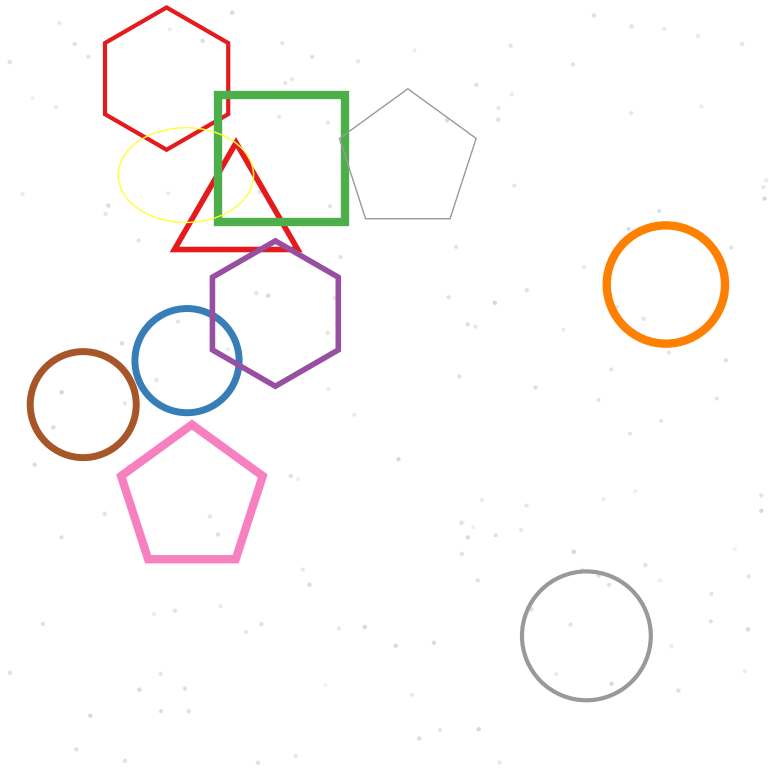[{"shape": "hexagon", "thickness": 1.5, "radius": 0.46, "center": [0.216, 0.898]}, {"shape": "triangle", "thickness": 2, "radius": 0.46, "center": [0.307, 0.722]}, {"shape": "circle", "thickness": 2.5, "radius": 0.34, "center": [0.243, 0.532]}, {"shape": "square", "thickness": 3, "radius": 0.41, "center": [0.365, 0.794]}, {"shape": "hexagon", "thickness": 2, "radius": 0.47, "center": [0.358, 0.593]}, {"shape": "circle", "thickness": 3, "radius": 0.38, "center": [0.865, 0.63]}, {"shape": "oval", "thickness": 0.5, "radius": 0.44, "center": [0.241, 0.773]}, {"shape": "circle", "thickness": 2.5, "radius": 0.34, "center": [0.108, 0.475]}, {"shape": "pentagon", "thickness": 3, "radius": 0.48, "center": [0.249, 0.352]}, {"shape": "pentagon", "thickness": 0.5, "radius": 0.47, "center": [0.53, 0.791]}, {"shape": "circle", "thickness": 1.5, "radius": 0.42, "center": [0.762, 0.174]}]